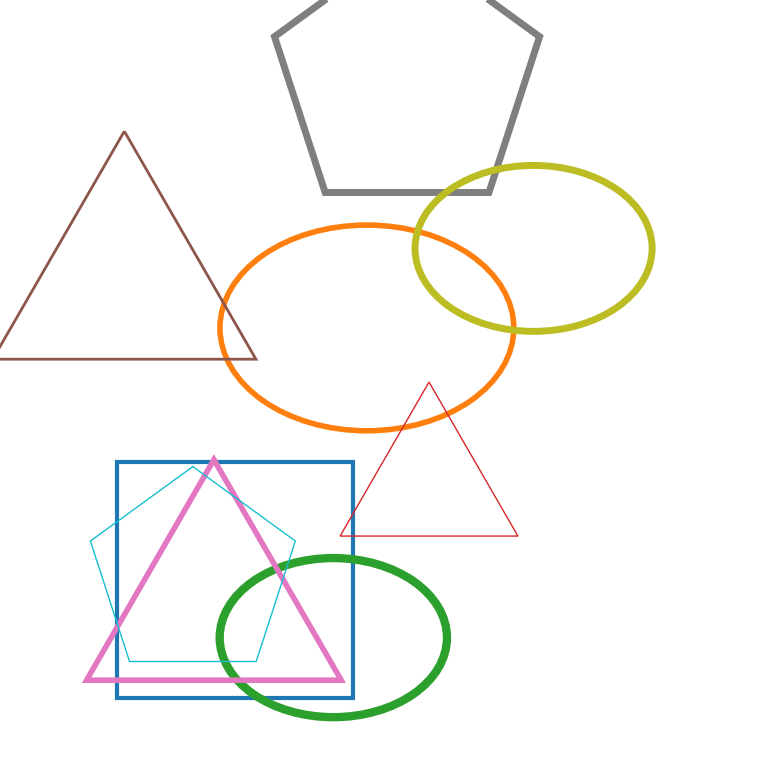[{"shape": "square", "thickness": 1.5, "radius": 0.77, "center": [0.305, 0.247]}, {"shape": "oval", "thickness": 2, "radius": 0.95, "center": [0.476, 0.574]}, {"shape": "oval", "thickness": 3, "radius": 0.74, "center": [0.433, 0.172]}, {"shape": "triangle", "thickness": 0.5, "radius": 0.67, "center": [0.557, 0.37]}, {"shape": "triangle", "thickness": 1, "radius": 0.99, "center": [0.161, 0.632]}, {"shape": "triangle", "thickness": 2, "radius": 0.95, "center": [0.278, 0.212]}, {"shape": "pentagon", "thickness": 2.5, "radius": 0.9, "center": [0.529, 0.896]}, {"shape": "oval", "thickness": 2.5, "radius": 0.77, "center": [0.693, 0.677]}, {"shape": "pentagon", "thickness": 0.5, "radius": 0.7, "center": [0.25, 0.254]}]